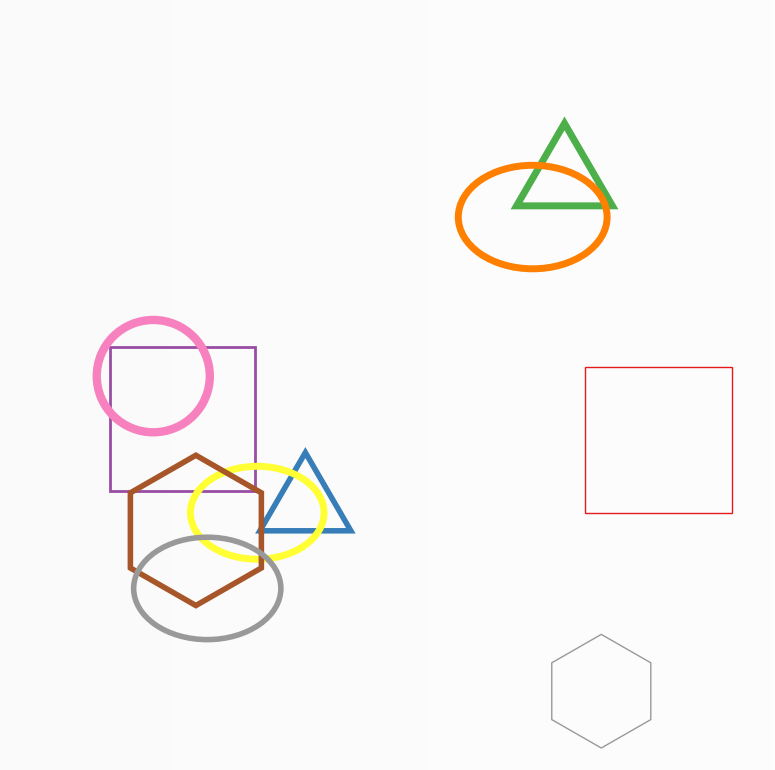[{"shape": "square", "thickness": 0.5, "radius": 0.47, "center": [0.85, 0.428]}, {"shape": "triangle", "thickness": 2, "radius": 0.34, "center": [0.394, 0.345]}, {"shape": "triangle", "thickness": 2.5, "radius": 0.36, "center": [0.728, 0.768]}, {"shape": "square", "thickness": 1, "radius": 0.47, "center": [0.236, 0.456]}, {"shape": "oval", "thickness": 2.5, "radius": 0.48, "center": [0.687, 0.718]}, {"shape": "oval", "thickness": 2.5, "radius": 0.43, "center": [0.332, 0.334]}, {"shape": "hexagon", "thickness": 2, "radius": 0.49, "center": [0.253, 0.311]}, {"shape": "circle", "thickness": 3, "radius": 0.36, "center": [0.198, 0.512]}, {"shape": "hexagon", "thickness": 0.5, "radius": 0.37, "center": [0.776, 0.102]}, {"shape": "oval", "thickness": 2, "radius": 0.47, "center": [0.267, 0.236]}]